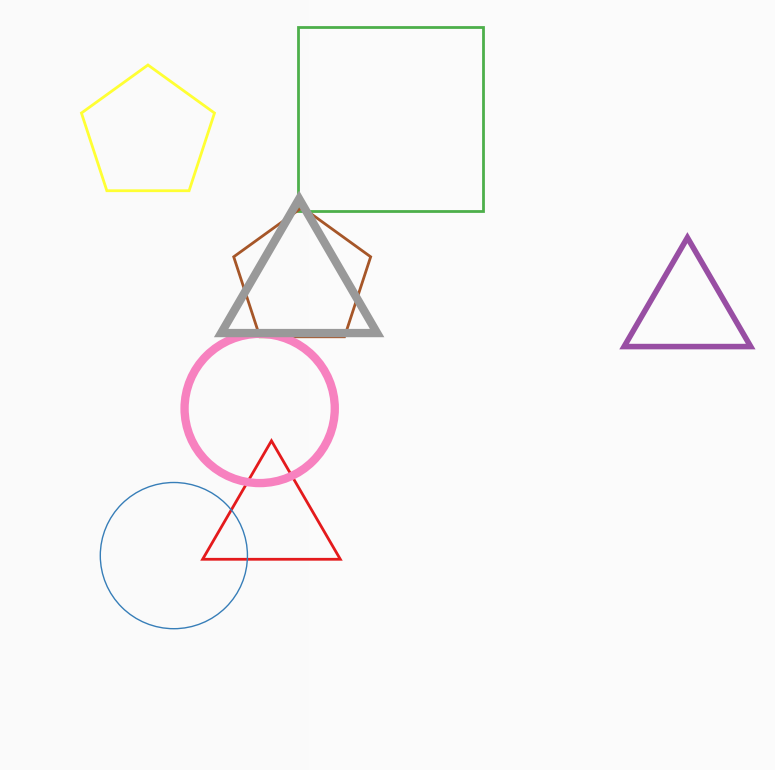[{"shape": "triangle", "thickness": 1, "radius": 0.51, "center": [0.35, 0.325]}, {"shape": "circle", "thickness": 0.5, "radius": 0.47, "center": [0.224, 0.278]}, {"shape": "square", "thickness": 1, "radius": 0.6, "center": [0.504, 0.845]}, {"shape": "triangle", "thickness": 2, "radius": 0.47, "center": [0.887, 0.597]}, {"shape": "pentagon", "thickness": 1, "radius": 0.45, "center": [0.191, 0.825]}, {"shape": "pentagon", "thickness": 1, "radius": 0.46, "center": [0.39, 0.638]}, {"shape": "circle", "thickness": 3, "radius": 0.48, "center": [0.335, 0.47]}, {"shape": "triangle", "thickness": 3, "radius": 0.58, "center": [0.386, 0.626]}]